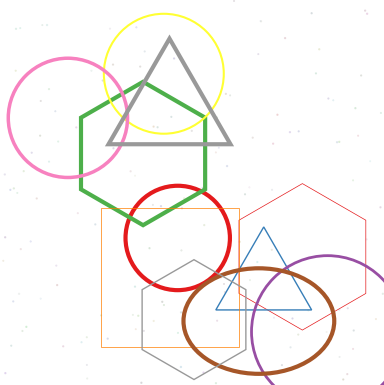[{"shape": "circle", "thickness": 3, "radius": 0.68, "center": [0.462, 0.382]}, {"shape": "hexagon", "thickness": 0.5, "radius": 0.95, "center": [0.785, 0.333]}, {"shape": "triangle", "thickness": 1, "radius": 0.72, "center": [0.685, 0.267]}, {"shape": "hexagon", "thickness": 3, "radius": 0.93, "center": [0.372, 0.601]}, {"shape": "circle", "thickness": 2, "radius": 0.99, "center": [0.851, 0.138]}, {"shape": "square", "thickness": 0.5, "radius": 0.9, "center": [0.441, 0.28]}, {"shape": "circle", "thickness": 1.5, "radius": 0.78, "center": [0.425, 0.808]}, {"shape": "oval", "thickness": 3, "radius": 0.98, "center": [0.672, 0.166]}, {"shape": "circle", "thickness": 2.5, "radius": 0.77, "center": [0.176, 0.694]}, {"shape": "hexagon", "thickness": 1, "radius": 0.78, "center": [0.504, 0.17]}, {"shape": "triangle", "thickness": 3, "radius": 0.91, "center": [0.44, 0.717]}]